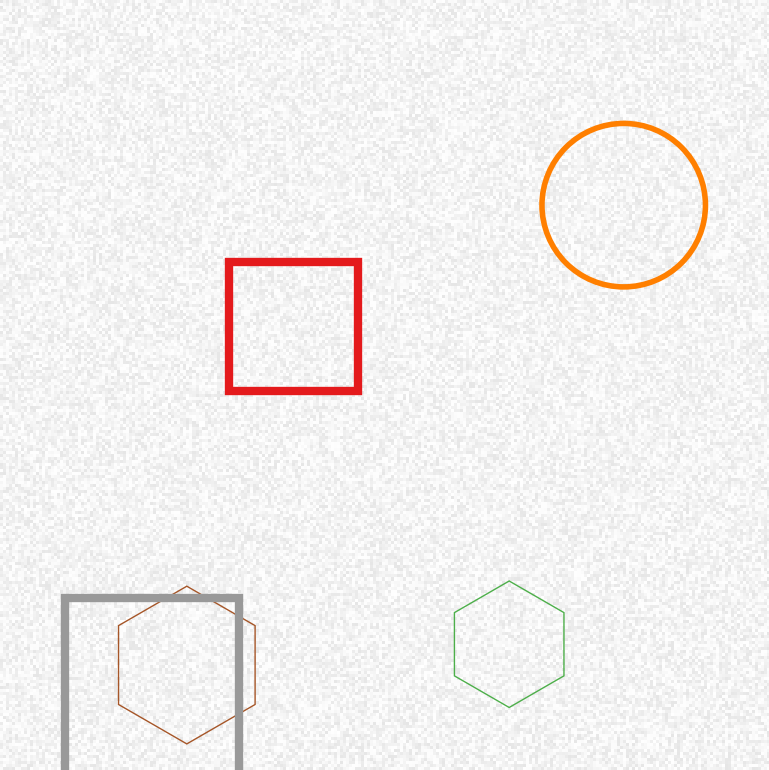[{"shape": "square", "thickness": 3, "radius": 0.42, "center": [0.381, 0.576]}, {"shape": "hexagon", "thickness": 0.5, "radius": 0.41, "center": [0.661, 0.163]}, {"shape": "circle", "thickness": 2, "radius": 0.53, "center": [0.81, 0.734]}, {"shape": "hexagon", "thickness": 0.5, "radius": 0.51, "center": [0.243, 0.136]}, {"shape": "square", "thickness": 3, "radius": 0.57, "center": [0.197, 0.11]}]